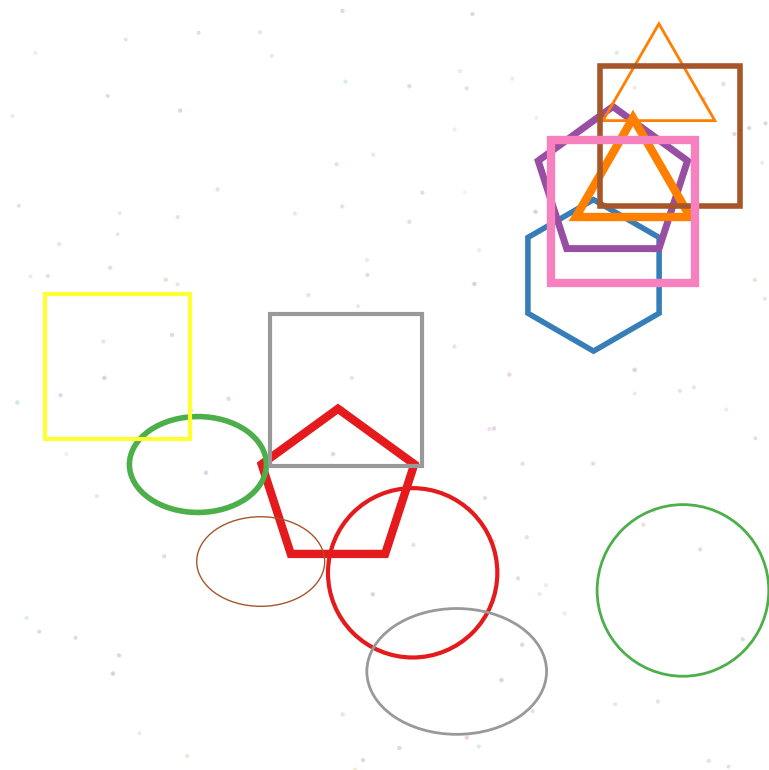[{"shape": "circle", "thickness": 1.5, "radius": 0.55, "center": [0.536, 0.256]}, {"shape": "pentagon", "thickness": 3, "radius": 0.52, "center": [0.439, 0.365]}, {"shape": "hexagon", "thickness": 2, "radius": 0.49, "center": [0.771, 0.642]}, {"shape": "oval", "thickness": 2, "radius": 0.44, "center": [0.257, 0.397]}, {"shape": "circle", "thickness": 1, "radius": 0.56, "center": [0.887, 0.233]}, {"shape": "pentagon", "thickness": 2.5, "radius": 0.51, "center": [0.796, 0.76]}, {"shape": "triangle", "thickness": 1, "radius": 0.42, "center": [0.856, 0.885]}, {"shape": "triangle", "thickness": 3, "radius": 0.43, "center": [0.822, 0.761]}, {"shape": "square", "thickness": 1.5, "radius": 0.47, "center": [0.153, 0.524]}, {"shape": "oval", "thickness": 0.5, "radius": 0.42, "center": [0.339, 0.271]}, {"shape": "square", "thickness": 2, "radius": 0.45, "center": [0.87, 0.824]}, {"shape": "square", "thickness": 3, "radius": 0.47, "center": [0.809, 0.725]}, {"shape": "oval", "thickness": 1, "radius": 0.58, "center": [0.593, 0.128]}, {"shape": "square", "thickness": 1.5, "radius": 0.49, "center": [0.449, 0.494]}]